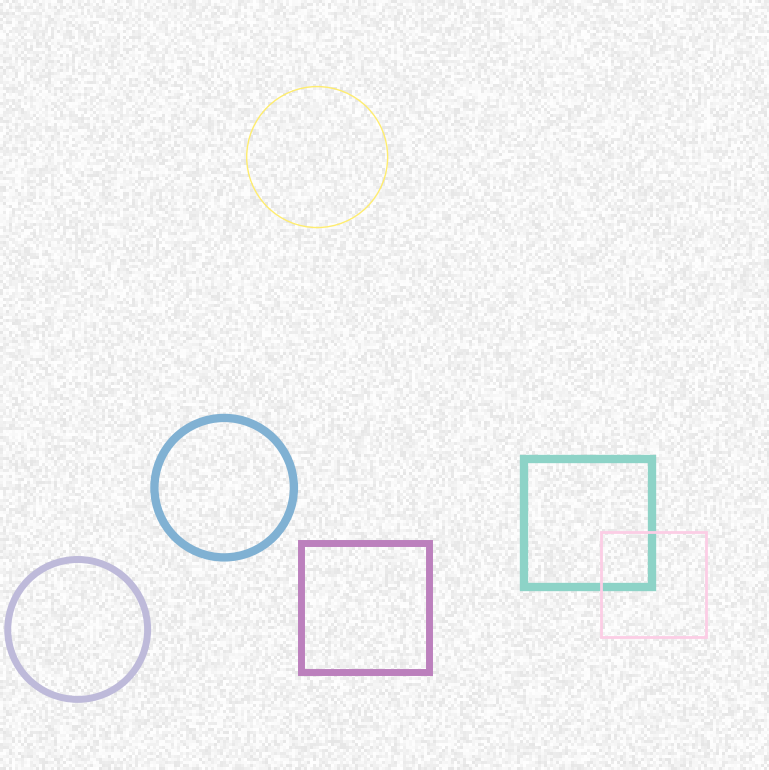[{"shape": "square", "thickness": 3, "radius": 0.42, "center": [0.764, 0.321]}, {"shape": "circle", "thickness": 2.5, "radius": 0.45, "center": [0.101, 0.183]}, {"shape": "circle", "thickness": 3, "radius": 0.45, "center": [0.291, 0.367]}, {"shape": "square", "thickness": 1, "radius": 0.34, "center": [0.848, 0.241]}, {"shape": "square", "thickness": 2.5, "radius": 0.42, "center": [0.474, 0.211]}, {"shape": "circle", "thickness": 0.5, "radius": 0.46, "center": [0.412, 0.796]}]